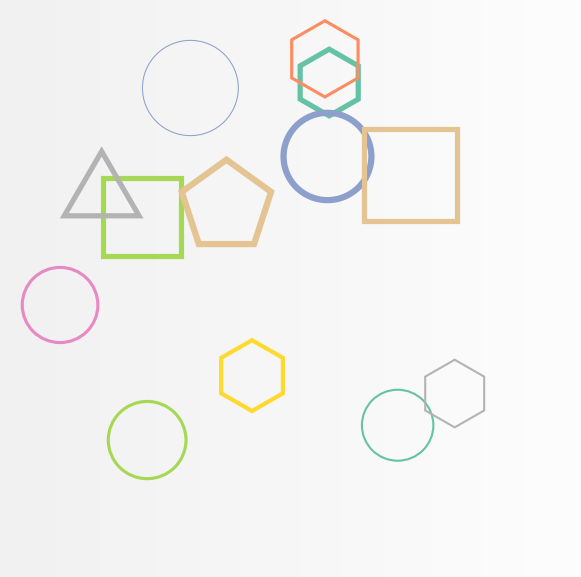[{"shape": "circle", "thickness": 1, "radius": 0.31, "center": [0.684, 0.263]}, {"shape": "hexagon", "thickness": 2.5, "radius": 0.29, "center": [0.566, 0.856]}, {"shape": "hexagon", "thickness": 1.5, "radius": 0.33, "center": [0.559, 0.897]}, {"shape": "circle", "thickness": 0.5, "radius": 0.41, "center": [0.328, 0.847]}, {"shape": "circle", "thickness": 3, "radius": 0.38, "center": [0.563, 0.728]}, {"shape": "circle", "thickness": 1.5, "radius": 0.33, "center": [0.103, 0.471]}, {"shape": "circle", "thickness": 1.5, "radius": 0.33, "center": [0.253, 0.237]}, {"shape": "square", "thickness": 2.5, "radius": 0.34, "center": [0.244, 0.624]}, {"shape": "hexagon", "thickness": 2, "radius": 0.31, "center": [0.434, 0.349]}, {"shape": "pentagon", "thickness": 3, "radius": 0.4, "center": [0.39, 0.642]}, {"shape": "square", "thickness": 2.5, "radius": 0.4, "center": [0.706, 0.696]}, {"shape": "hexagon", "thickness": 1, "radius": 0.29, "center": [0.782, 0.318]}, {"shape": "triangle", "thickness": 2.5, "radius": 0.37, "center": [0.175, 0.663]}]